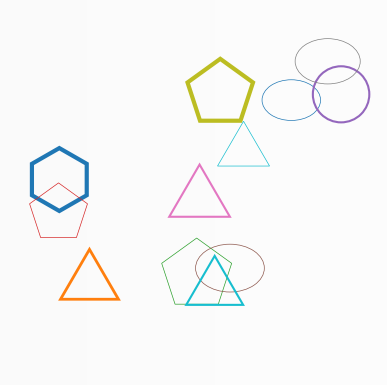[{"shape": "hexagon", "thickness": 3, "radius": 0.41, "center": [0.153, 0.534]}, {"shape": "oval", "thickness": 0.5, "radius": 0.38, "center": [0.752, 0.74]}, {"shape": "triangle", "thickness": 2, "radius": 0.43, "center": [0.231, 0.266]}, {"shape": "pentagon", "thickness": 0.5, "radius": 0.47, "center": [0.508, 0.287]}, {"shape": "pentagon", "thickness": 0.5, "radius": 0.39, "center": [0.151, 0.446]}, {"shape": "circle", "thickness": 1.5, "radius": 0.36, "center": [0.88, 0.755]}, {"shape": "oval", "thickness": 0.5, "radius": 0.44, "center": [0.593, 0.304]}, {"shape": "triangle", "thickness": 1.5, "radius": 0.45, "center": [0.515, 0.482]}, {"shape": "oval", "thickness": 0.5, "radius": 0.42, "center": [0.846, 0.841]}, {"shape": "pentagon", "thickness": 3, "radius": 0.44, "center": [0.568, 0.758]}, {"shape": "triangle", "thickness": 1.5, "radius": 0.42, "center": [0.554, 0.251]}, {"shape": "triangle", "thickness": 0.5, "radius": 0.39, "center": [0.628, 0.607]}]